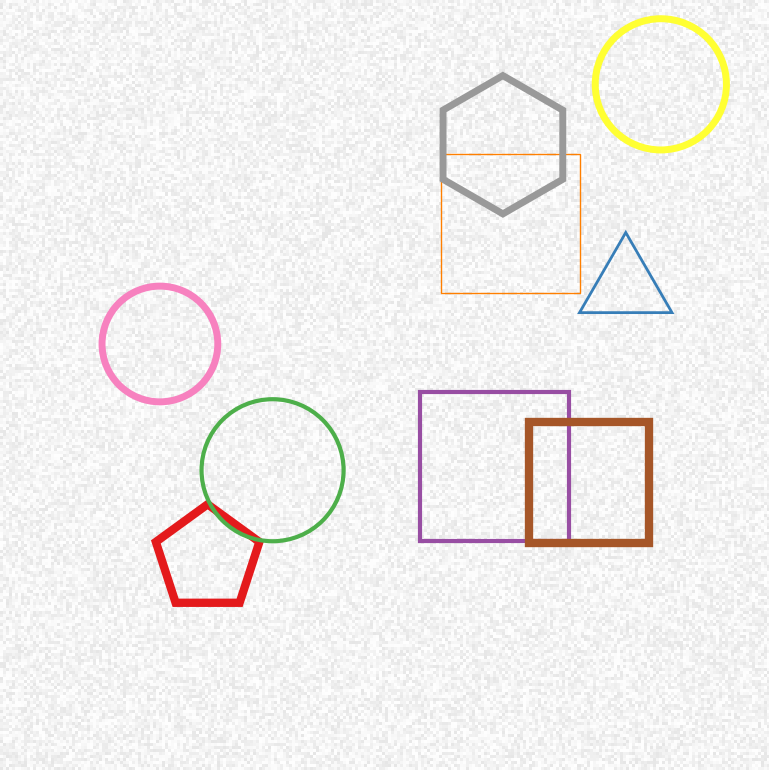[{"shape": "pentagon", "thickness": 3, "radius": 0.35, "center": [0.27, 0.274]}, {"shape": "triangle", "thickness": 1, "radius": 0.35, "center": [0.813, 0.629]}, {"shape": "circle", "thickness": 1.5, "radius": 0.46, "center": [0.354, 0.389]}, {"shape": "square", "thickness": 1.5, "radius": 0.48, "center": [0.642, 0.394]}, {"shape": "square", "thickness": 0.5, "radius": 0.45, "center": [0.663, 0.71]}, {"shape": "circle", "thickness": 2.5, "radius": 0.43, "center": [0.858, 0.89]}, {"shape": "square", "thickness": 3, "radius": 0.39, "center": [0.765, 0.374]}, {"shape": "circle", "thickness": 2.5, "radius": 0.38, "center": [0.208, 0.553]}, {"shape": "hexagon", "thickness": 2.5, "radius": 0.45, "center": [0.653, 0.812]}]